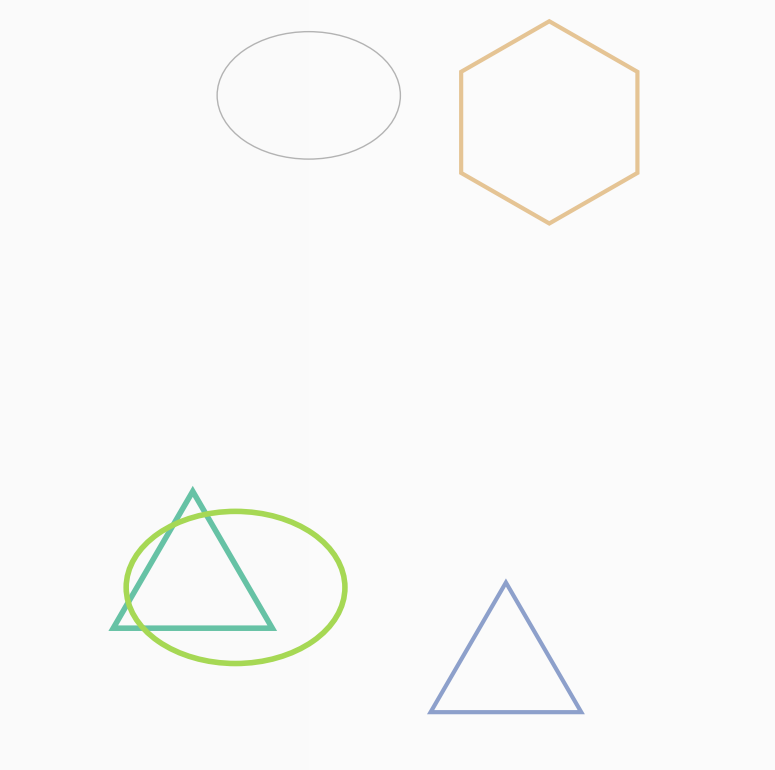[{"shape": "triangle", "thickness": 2, "radius": 0.59, "center": [0.249, 0.243]}, {"shape": "triangle", "thickness": 1.5, "radius": 0.56, "center": [0.653, 0.131]}, {"shape": "oval", "thickness": 2, "radius": 0.71, "center": [0.304, 0.237]}, {"shape": "hexagon", "thickness": 1.5, "radius": 0.66, "center": [0.709, 0.841]}, {"shape": "oval", "thickness": 0.5, "radius": 0.59, "center": [0.398, 0.876]}]